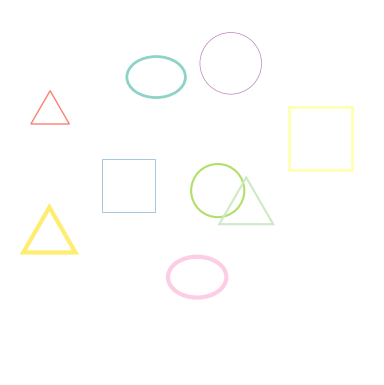[{"shape": "oval", "thickness": 2, "radius": 0.38, "center": [0.406, 0.8]}, {"shape": "square", "thickness": 2, "radius": 0.41, "center": [0.831, 0.641]}, {"shape": "triangle", "thickness": 1, "radius": 0.29, "center": [0.13, 0.707]}, {"shape": "square", "thickness": 0.5, "radius": 0.35, "center": [0.334, 0.518]}, {"shape": "circle", "thickness": 1.5, "radius": 0.35, "center": [0.566, 0.505]}, {"shape": "oval", "thickness": 3, "radius": 0.38, "center": [0.512, 0.28]}, {"shape": "circle", "thickness": 0.5, "radius": 0.4, "center": [0.599, 0.835]}, {"shape": "triangle", "thickness": 1.5, "radius": 0.4, "center": [0.64, 0.458]}, {"shape": "triangle", "thickness": 3, "radius": 0.39, "center": [0.128, 0.383]}]